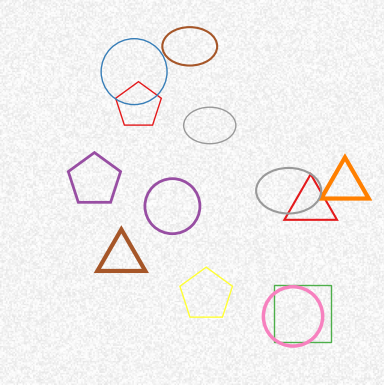[{"shape": "triangle", "thickness": 1.5, "radius": 0.39, "center": [0.807, 0.469]}, {"shape": "pentagon", "thickness": 1, "radius": 0.31, "center": [0.36, 0.725]}, {"shape": "circle", "thickness": 1, "radius": 0.43, "center": [0.348, 0.814]}, {"shape": "square", "thickness": 1, "radius": 0.37, "center": [0.786, 0.186]}, {"shape": "pentagon", "thickness": 2, "radius": 0.36, "center": [0.245, 0.532]}, {"shape": "circle", "thickness": 2, "radius": 0.36, "center": [0.448, 0.464]}, {"shape": "triangle", "thickness": 3, "radius": 0.36, "center": [0.896, 0.52]}, {"shape": "pentagon", "thickness": 1, "radius": 0.36, "center": [0.536, 0.234]}, {"shape": "triangle", "thickness": 3, "radius": 0.36, "center": [0.315, 0.332]}, {"shape": "oval", "thickness": 1.5, "radius": 0.36, "center": [0.493, 0.88]}, {"shape": "circle", "thickness": 2.5, "radius": 0.39, "center": [0.761, 0.178]}, {"shape": "oval", "thickness": 1.5, "radius": 0.42, "center": [0.75, 0.505]}, {"shape": "oval", "thickness": 1, "radius": 0.34, "center": [0.545, 0.674]}]